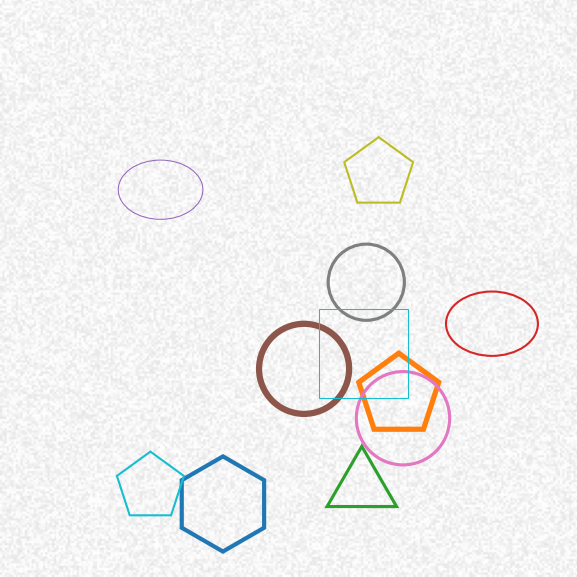[{"shape": "hexagon", "thickness": 2, "radius": 0.41, "center": [0.386, 0.126]}, {"shape": "pentagon", "thickness": 2.5, "radius": 0.36, "center": [0.691, 0.315]}, {"shape": "triangle", "thickness": 1.5, "radius": 0.35, "center": [0.627, 0.157]}, {"shape": "oval", "thickness": 1, "radius": 0.4, "center": [0.852, 0.439]}, {"shape": "oval", "thickness": 0.5, "radius": 0.37, "center": [0.278, 0.671]}, {"shape": "circle", "thickness": 3, "radius": 0.39, "center": [0.527, 0.36]}, {"shape": "circle", "thickness": 1.5, "radius": 0.4, "center": [0.698, 0.275]}, {"shape": "circle", "thickness": 1.5, "radius": 0.33, "center": [0.634, 0.51]}, {"shape": "pentagon", "thickness": 1, "radius": 0.31, "center": [0.656, 0.699]}, {"shape": "pentagon", "thickness": 1, "radius": 0.3, "center": [0.26, 0.156]}, {"shape": "square", "thickness": 0.5, "radius": 0.39, "center": [0.63, 0.387]}]